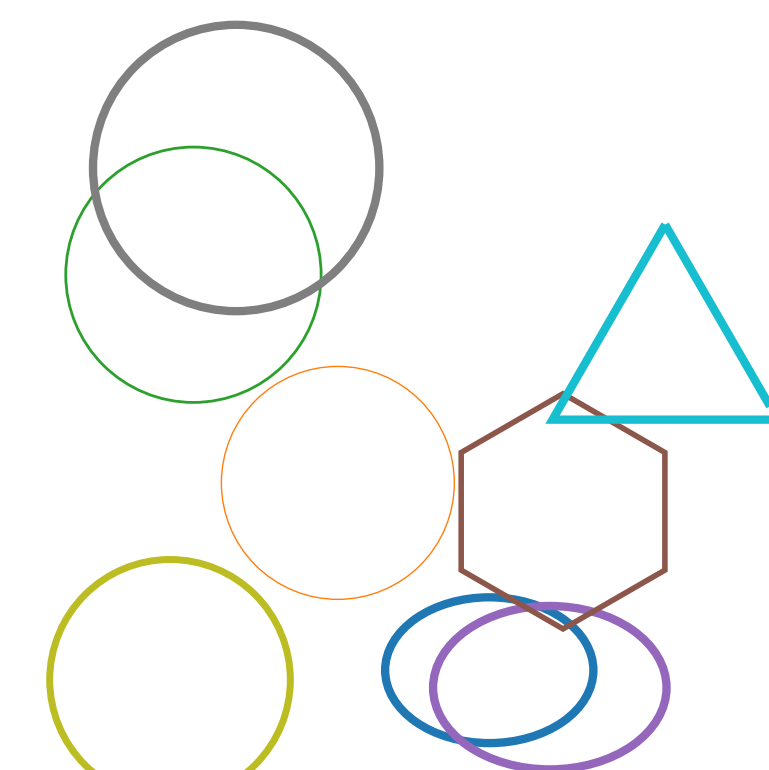[{"shape": "oval", "thickness": 3, "radius": 0.68, "center": [0.635, 0.13]}, {"shape": "circle", "thickness": 0.5, "radius": 0.76, "center": [0.439, 0.373]}, {"shape": "circle", "thickness": 1, "radius": 0.83, "center": [0.251, 0.643]}, {"shape": "oval", "thickness": 3, "radius": 0.76, "center": [0.714, 0.107]}, {"shape": "hexagon", "thickness": 2, "radius": 0.76, "center": [0.731, 0.336]}, {"shape": "circle", "thickness": 3, "radius": 0.93, "center": [0.307, 0.782]}, {"shape": "circle", "thickness": 2.5, "radius": 0.78, "center": [0.221, 0.117]}, {"shape": "triangle", "thickness": 3, "radius": 0.84, "center": [0.864, 0.539]}]